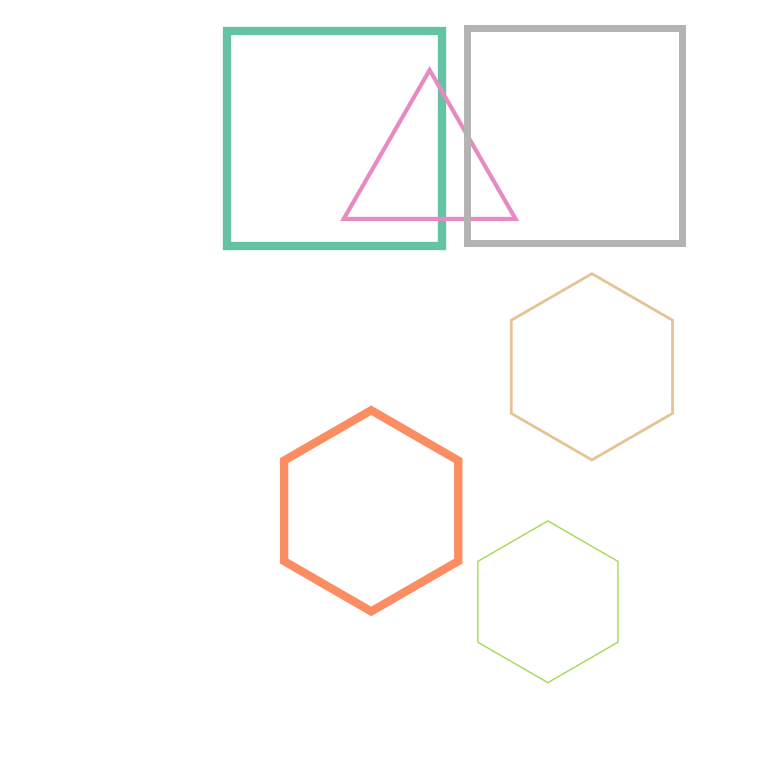[{"shape": "square", "thickness": 3, "radius": 0.7, "center": [0.434, 0.821]}, {"shape": "hexagon", "thickness": 3, "radius": 0.65, "center": [0.482, 0.337]}, {"shape": "triangle", "thickness": 1.5, "radius": 0.64, "center": [0.558, 0.78]}, {"shape": "hexagon", "thickness": 0.5, "radius": 0.53, "center": [0.712, 0.218]}, {"shape": "hexagon", "thickness": 1, "radius": 0.6, "center": [0.769, 0.524]}, {"shape": "square", "thickness": 2.5, "radius": 0.7, "center": [0.746, 0.824]}]